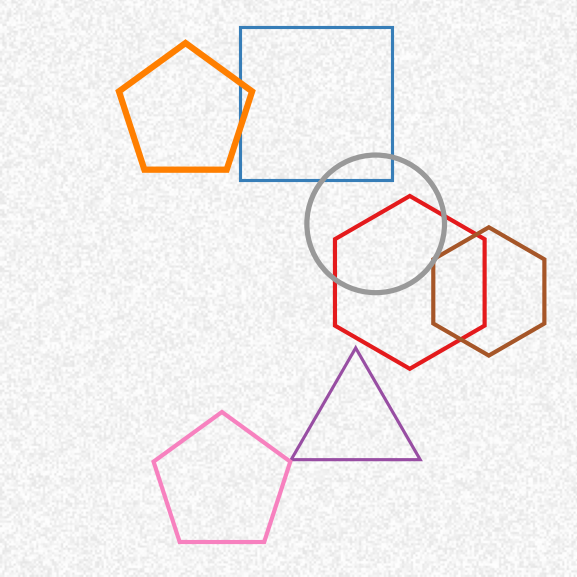[{"shape": "hexagon", "thickness": 2, "radius": 0.75, "center": [0.71, 0.51]}, {"shape": "square", "thickness": 1.5, "radius": 0.66, "center": [0.547, 0.82]}, {"shape": "triangle", "thickness": 1.5, "radius": 0.64, "center": [0.616, 0.268]}, {"shape": "pentagon", "thickness": 3, "radius": 0.61, "center": [0.321, 0.803]}, {"shape": "hexagon", "thickness": 2, "radius": 0.56, "center": [0.846, 0.494]}, {"shape": "pentagon", "thickness": 2, "radius": 0.62, "center": [0.384, 0.161]}, {"shape": "circle", "thickness": 2.5, "radius": 0.6, "center": [0.651, 0.611]}]